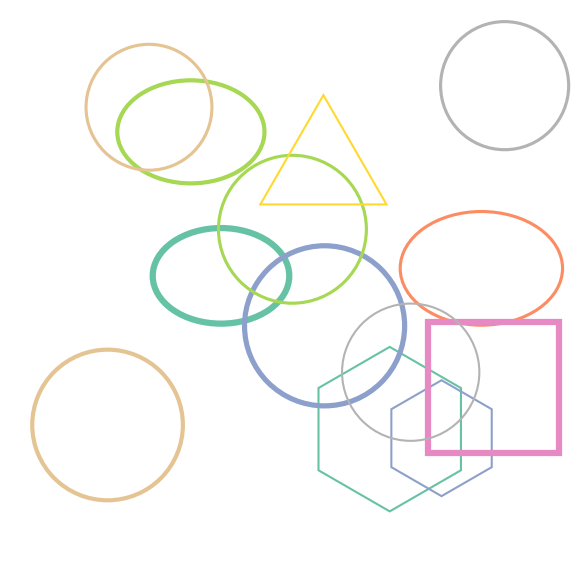[{"shape": "oval", "thickness": 3, "radius": 0.59, "center": [0.383, 0.521]}, {"shape": "hexagon", "thickness": 1, "radius": 0.71, "center": [0.675, 0.256]}, {"shape": "oval", "thickness": 1.5, "radius": 0.7, "center": [0.834, 0.534]}, {"shape": "hexagon", "thickness": 1, "radius": 0.5, "center": [0.765, 0.24]}, {"shape": "circle", "thickness": 2.5, "radius": 0.69, "center": [0.562, 0.435]}, {"shape": "square", "thickness": 3, "radius": 0.57, "center": [0.855, 0.329]}, {"shape": "oval", "thickness": 2, "radius": 0.64, "center": [0.331, 0.771]}, {"shape": "circle", "thickness": 1.5, "radius": 0.64, "center": [0.506, 0.602]}, {"shape": "triangle", "thickness": 1, "radius": 0.63, "center": [0.56, 0.708]}, {"shape": "circle", "thickness": 1.5, "radius": 0.54, "center": [0.258, 0.813]}, {"shape": "circle", "thickness": 2, "radius": 0.65, "center": [0.186, 0.263]}, {"shape": "circle", "thickness": 1, "radius": 0.59, "center": [0.711, 0.355]}, {"shape": "circle", "thickness": 1.5, "radius": 0.55, "center": [0.874, 0.851]}]